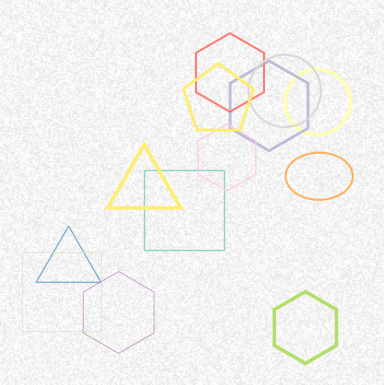[{"shape": "square", "thickness": 1, "radius": 0.52, "center": [0.477, 0.455]}, {"shape": "circle", "thickness": 2.5, "radius": 0.42, "center": [0.825, 0.735]}, {"shape": "hexagon", "thickness": 2, "radius": 0.58, "center": [0.699, 0.725]}, {"shape": "hexagon", "thickness": 1.5, "radius": 0.51, "center": [0.597, 0.812]}, {"shape": "triangle", "thickness": 1, "radius": 0.49, "center": [0.178, 0.315]}, {"shape": "oval", "thickness": 1.5, "radius": 0.44, "center": [0.829, 0.542]}, {"shape": "hexagon", "thickness": 2.5, "radius": 0.47, "center": [0.793, 0.149]}, {"shape": "hexagon", "thickness": 1, "radius": 0.43, "center": [0.59, 0.591]}, {"shape": "circle", "thickness": 1.5, "radius": 0.47, "center": [0.74, 0.764]}, {"shape": "hexagon", "thickness": 0.5, "radius": 0.53, "center": [0.308, 0.188]}, {"shape": "square", "thickness": 0.5, "radius": 0.51, "center": [0.16, 0.242]}, {"shape": "triangle", "thickness": 2.5, "radius": 0.55, "center": [0.375, 0.515]}, {"shape": "pentagon", "thickness": 2, "radius": 0.48, "center": [0.567, 0.74]}]